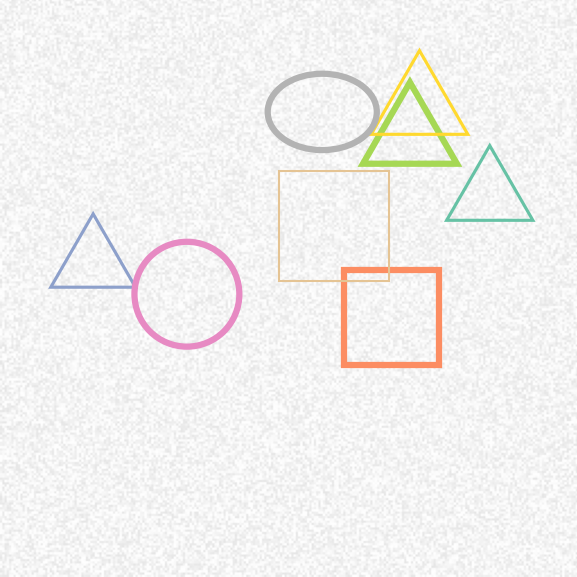[{"shape": "triangle", "thickness": 1.5, "radius": 0.43, "center": [0.848, 0.661]}, {"shape": "square", "thickness": 3, "radius": 0.41, "center": [0.678, 0.449]}, {"shape": "triangle", "thickness": 1.5, "radius": 0.42, "center": [0.161, 0.544]}, {"shape": "circle", "thickness": 3, "radius": 0.45, "center": [0.324, 0.49]}, {"shape": "triangle", "thickness": 3, "radius": 0.47, "center": [0.71, 0.763]}, {"shape": "triangle", "thickness": 1.5, "radius": 0.48, "center": [0.726, 0.815]}, {"shape": "square", "thickness": 1, "radius": 0.48, "center": [0.579, 0.608]}, {"shape": "oval", "thickness": 3, "radius": 0.47, "center": [0.558, 0.805]}]